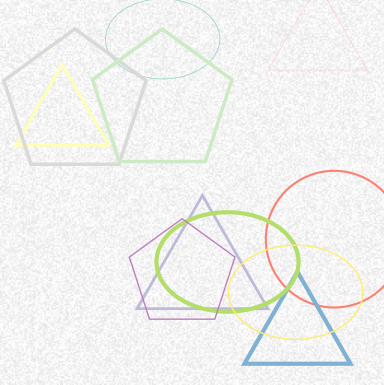[{"shape": "oval", "thickness": 0.5, "radius": 0.74, "center": [0.423, 0.899]}, {"shape": "triangle", "thickness": 2, "radius": 0.7, "center": [0.162, 0.693]}, {"shape": "triangle", "thickness": 2, "radius": 0.98, "center": [0.526, 0.296]}, {"shape": "circle", "thickness": 1.5, "radius": 0.89, "center": [0.868, 0.379]}, {"shape": "triangle", "thickness": 3, "radius": 0.8, "center": [0.773, 0.135]}, {"shape": "oval", "thickness": 3, "radius": 0.92, "center": [0.591, 0.32]}, {"shape": "triangle", "thickness": 0.5, "radius": 0.74, "center": [0.826, 0.892]}, {"shape": "pentagon", "thickness": 2.5, "radius": 0.97, "center": [0.195, 0.731]}, {"shape": "pentagon", "thickness": 1, "radius": 0.72, "center": [0.473, 0.288]}, {"shape": "pentagon", "thickness": 2.5, "radius": 0.95, "center": [0.421, 0.734]}, {"shape": "oval", "thickness": 1, "radius": 0.87, "center": [0.768, 0.241]}]